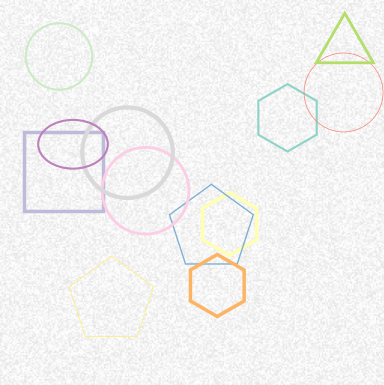[{"shape": "hexagon", "thickness": 1.5, "radius": 0.44, "center": [0.747, 0.694]}, {"shape": "hexagon", "thickness": 2.5, "radius": 0.41, "center": [0.596, 0.418]}, {"shape": "square", "thickness": 2.5, "radius": 0.51, "center": [0.164, 0.556]}, {"shape": "circle", "thickness": 0.5, "radius": 0.51, "center": [0.892, 0.76]}, {"shape": "pentagon", "thickness": 1, "radius": 0.57, "center": [0.549, 0.407]}, {"shape": "hexagon", "thickness": 2.5, "radius": 0.4, "center": [0.564, 0.258]}, {"shape": "triangle", "thickness": 2, "radius": 0.43, "center": [0.896, 0.88]}, {"shape": "circle", "thickness": 2, "radius": 0.56, "center": [0.378, 0.505]}, {"shape": "circle", "thickness": 3, "radius": 0.59, "center": [0.331, 0.603]}, {"shape": "oval", "thickness": 1.5, "radius": 0.45, "center": [0.19, 0.625]}, {"shape": "circle", "thickness": 1.5, "radius": 0.43, "center": [0.153, 0.853]}, {"shape": "pentagon", "thickness": 0.5, "radius": 0.58, "center": [0.289, 0.22]}]